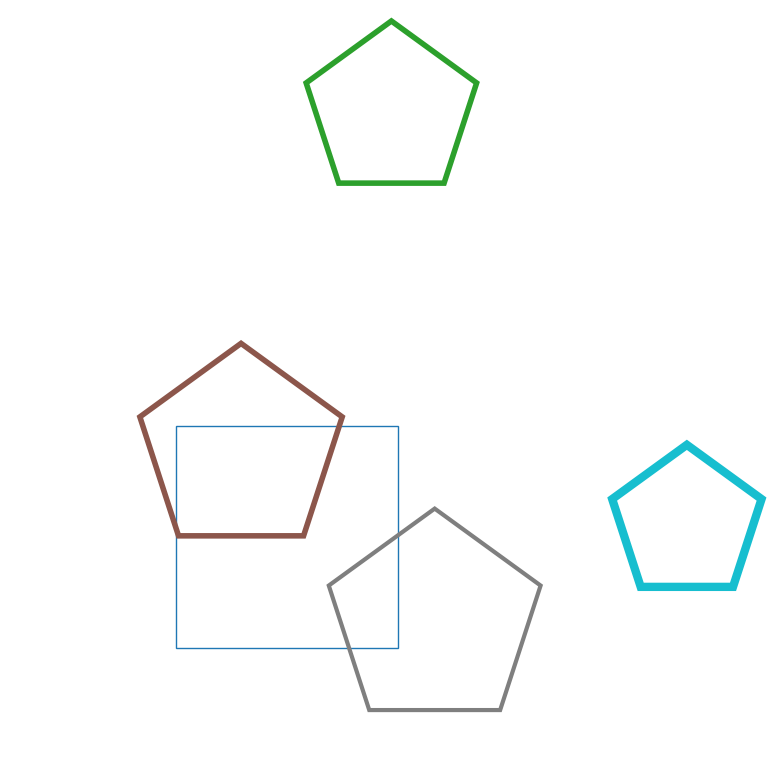[{"shape": "square", "thickness": 0.5, "radius": 0.72, "center": [0.372, 0.303]}, {"shape": "pentagon", "thickness": 2, "radius": 0.58, "center": [0.508, 0.856]}, {"shape": "pentagon", "thickness": 2, "radius": 0.69, "center": [0.313, 0.416]}, {"shape": "pentagon", "thickness": 1.5, "radius": 0.72, "center": [0.565, 0.195]}, {"shape": "pentagon", "thickness": 3, "radius": 0.51, "center": [0.892, 0.32]}]